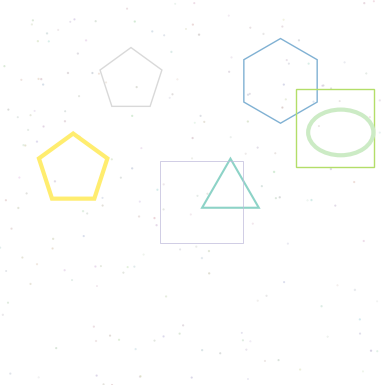[{"shape": "triangle", "thickness": 1.5, "radius": 0.43, "center": [0.599, 0.503]}, {"shape": "square", "thickness": 0.5, "radius": 0.54, "center": [0.523, 0.475]}, {"shape": "hexagon", "thickness": 1, "radius": 0.55, "center": [0.729, 0.79]}, {"shape": "square", "thickness": 1, "radius": 0.51, "center": [0.87, 0.668]}, {"shape": "pentagon", "thickness": 1, "radius": 0.42, "center": [0.34, 0.792]}, {"shape": "oval", "thickness": 3, "radius": 0.42, "center": [0.885, 0.656]}, {"shape": "pentagon", "thickness": 3, "radius": 0.47, "center": [0.19, 0.56]}]